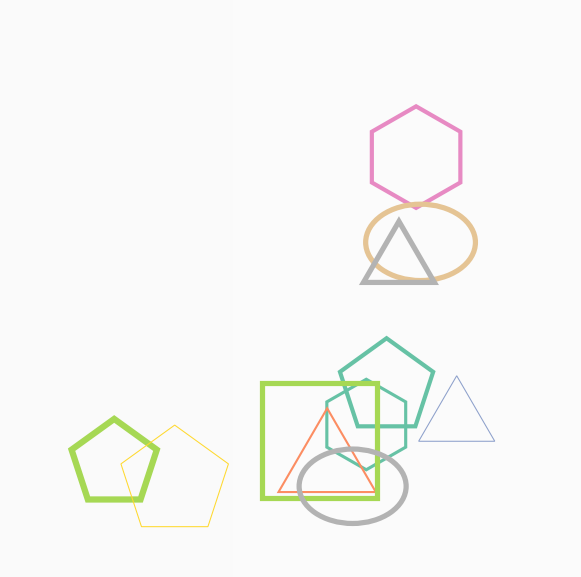[{"shape": "hexagon", "thickness": 1.5, "radius": 0.39, "center": [0.63, 0.264]}, {"shape": "pentagon", "thickness": 2, "radius": 0.42, "center": [0.665, 0.329]}, {"shape": "triangle", "thickness": 1, "radius": 0.48, "center": [0.563, 0.195]}, {"shape": "triangle", "thickness": 0.5, "radius": 0.38, "center": [0.786, 0.273]}, {"shape": "hexagon", "thickness": 2, "radius": 0.44, "center": [0.716, 0.727]}, {"shape": "square", "thickness": 2.5, "radius": 0.5, "center": [0.549, 0.237]}, {"shape": "pentagon", "thickness": 3, "radius": 0.39, "center": [0.196, 0.197]}, {"shape": "pentagon", "thickness": 0.5, "radius": 0.49, "center": [0.301, 0.166]}, {"shape": "oval", "thickness": 2.5, "radius": 0.47, "center": [0.724, 0.579]}, {"shape": "oval", "thickness": 2.5, "radius": 0.46, "center": [0.607, 0.157]}, {"shape": "triangle", "thickness": 2.5, "radius": 0.35, "center": [0.686, 0.545]}]